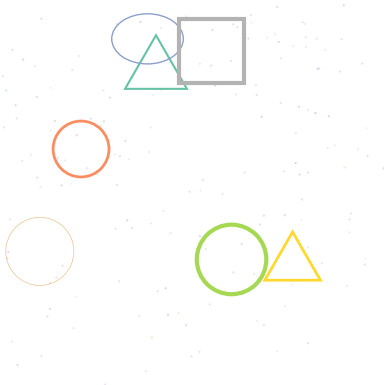[{"shape": "triangle", "thickness": 1.5, "radius": 0.46, "center": [0.405, 0.816]}, {"shape": "circle", "thickness": 2, "radius": 0.36, "center": [0.211, 0.613]}, {"shape": "oval", "thickness": 1, "radius": 0.46, "center": [0.383, 0.899]}, {"shape": "circle", "thickness": 3, "radius": 0.45, "center": [0.601, 0.326]}, {"shape": "triangle", "thickness": 2, "radius": 0.42, "center": [0.76, 0.314]}, {"shape": "circle", "thickness": 0.5, "radius": 0.44, "center": [0.103, 0.347]}, {"shape": "square", "thickness": 3, "radius": 0.42, "center": [0.55, 0.868]}]